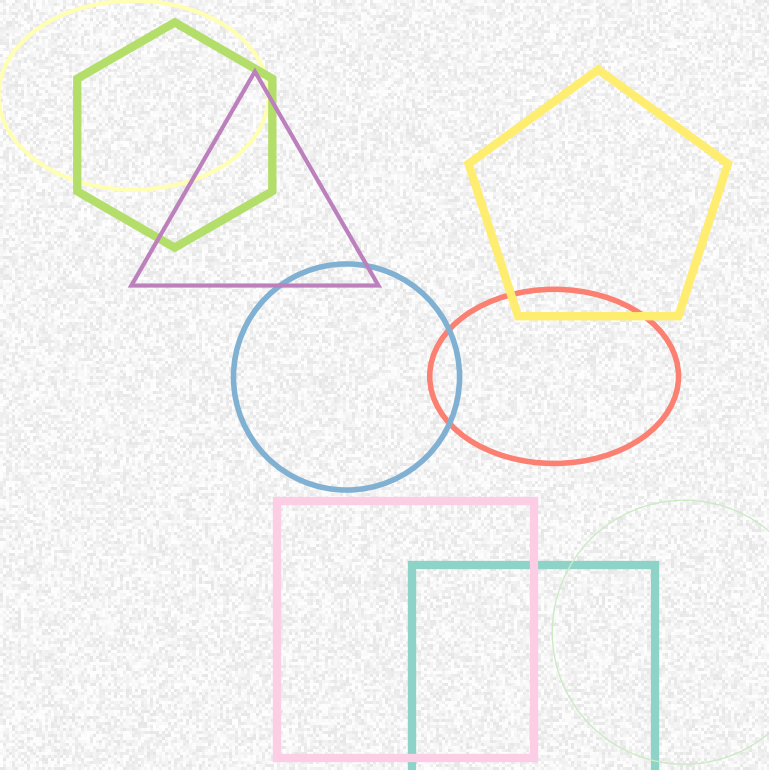[{"shape": "square", "thickness": 3, "radius": 0.79, "center": [0.692, 0.109]}, {"shape": "oval", "thickness": 1.5, "radius": 0.88, "center": [0.174, 0.876]}, {"shape": "oval", "thickness": 2, "radius": 0.81, "center": [0.72, 0.511]}, {"shape": "circle", "thickness": 2, "radius": 0.73, "center": [0.45, 0.51]}, {"shape": "hexagon", "thickness": 3, "radius": 0.73, "center": [0.227, 0.825]}, {"shape": "square", "thickness": 3, "radius": 0.83, "center": [0.527, 0.183]}, {"shape": "triangle", "thickness": 1.5, "radius": 0.93, "center": [0.331, 0.722]}, {"shape": "circle", "thickness": 0.5, "radius": 0.86, "center": [0.889, 0.179]}, {"shape": "pentagon", "thickness": 3, "radius": 0.89, "center": [0.777, 0.733]}]